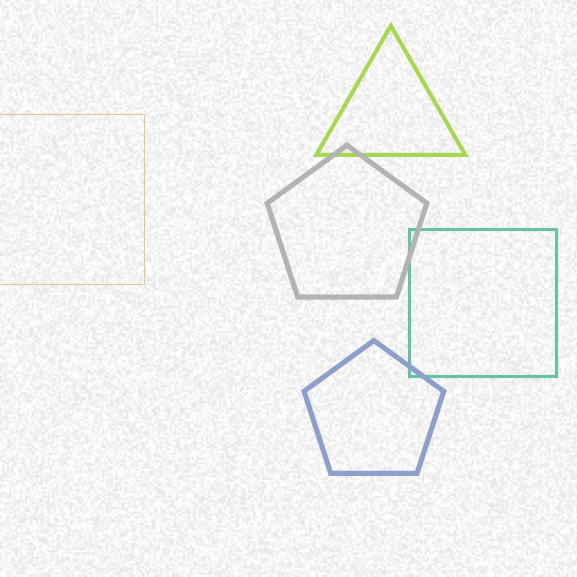[{"shape": "square", "thickness": 1.5, "radius": 0.64, "center": [0.835, 0.476]}, {"shape": "pentagon", "thickness": 2.5, "radius": 0.64, "center": [0.647, 0.282]}, {"shape": "triangle", "thickness": 2, "radius": 0.75, "center": [0.677, 0.805]}, {"shape": "square", "thickness": 0.5, "radius": 0.74, "center": [0.102, 0.654]}, {"shape": "pentagon", "thickness": 2.5, "radius": 0.73, "center": [0.601, 0.602]}]